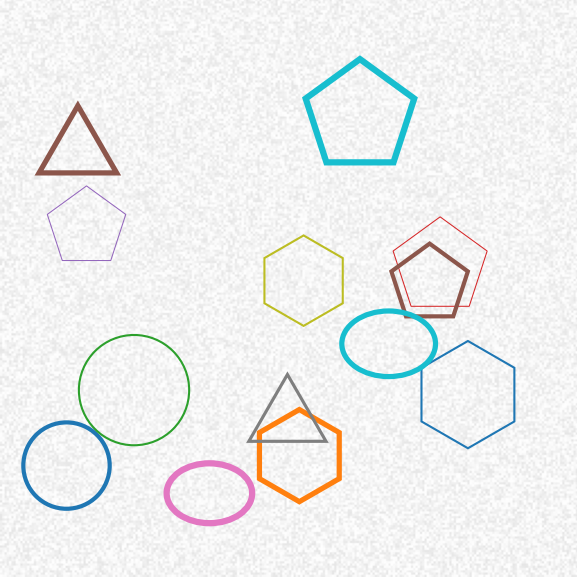[{"shape": "circle", "thickness": 2, "radius": 0.37, "center": [0.115, 0.193]}, {"shape": "hexagon", "thickness": 1, "radius": 0.46, "center": [0.81, 0.316]}, {"shape": "hexagon", "thickness": 2.5, "radius": 0.4, "center": [0.518, 0.21]}, {"shape": "circle", "thickness": 1, "radius": 0.48, "center": [0.232, 0.324]}, {"shape": "pentagon", "thickness": 0.5, "radius": 0.43, "center": [0.762, 0.538]}, {"shape": "pentagon", "thickness": 0.5, "radius": 0.36, "center": [0.15, 0.606]}, {"shape": "triangle", "thickness": 2.5, "radius": 0.39, "center": [0.135, 0.739]}, {"shape": "pentagon", "thickness": 2, "radius": 0.35, "center": [0.744, 0.508]}, {"shape": "oval", "thickness": 3, "radius": 0.37, "center": [0.363, 0.145]}, {"shape": "triangle", "thickness": 1.5, "radius": 0.39, "center": [0.498, 0.274]}, {"shape": "hexagon", "thickness": 1, "radius": 0.39, "center": [0.526, 0.513]}, {"shape": "oval", "thickness": 2.5, "radius": 0.41, "center": [0.673, 0.404]}, {"shape": "pentagon", "thickness": 3, "radius": 0.49, "center": [0.623, 0.798]}]